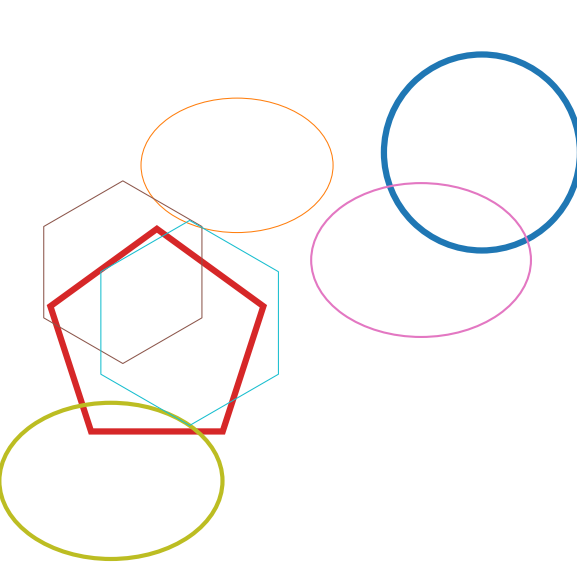[{"shape": "circle", "thickness": 3, "radius": 0.85, "center": [0.835, 0.735]}, {"shape": "oval", "thickness": 0.5, "radius": 0.83, "center": [0.41, 0.713]}, {"shape": "pentagon", "thickness": 3, "radius": 0.97, "center": [0.272, 0.409]}, {"shape": "hexagon", "thickness": 0.5, "radius": 0.79, "center": [0.213, 0.528]}, {"shape": "oval", "thickness": 1, "radius": 0.95, "center": [0.729, 0.549]}, {"shape": "oval", "thickness": 2, "radius": 0.97, "center": [0.192, 0.166]}, {"shape": "hexagon", "thickness": 0.5, "radius": 0.89, "center": [0.328, 0.44]}]